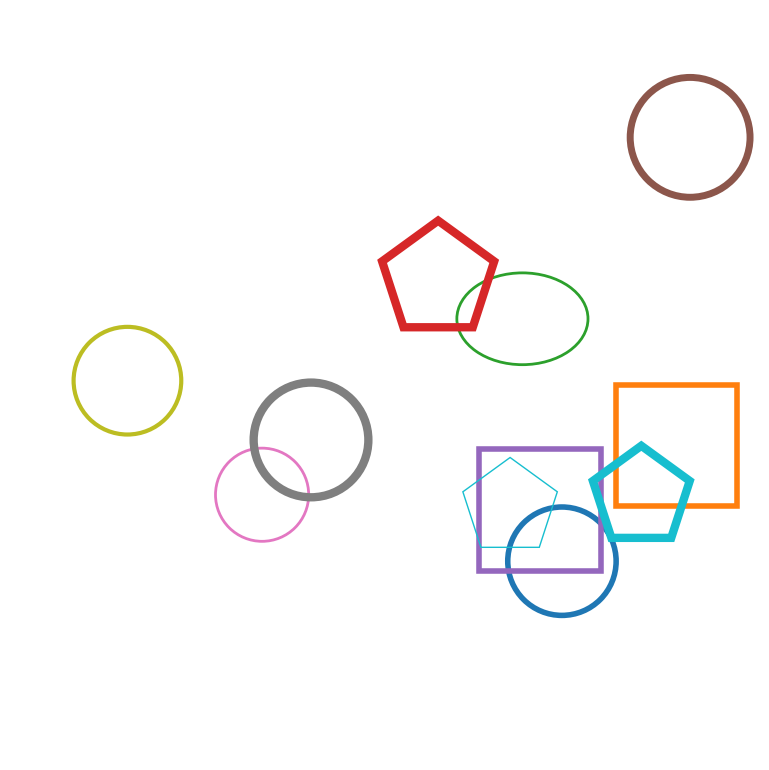[{"shape": "circle", "thickness": 2, "radius": 0.35, "center": [0.73, 0.271]}, {"shape": "square", "thickness": 2, "radius": 0.39, "center": [0.879, 0.422]}, {"shape": "oval", "thickness": 1, "radius": 0.43, "center": [0.678, 0.586]}, {"shape": "pentagon", "thickness": 3, "radius": 0.38, "center": [0.569, 0.637]}, {"shape": "square", "thickness": 2, "radius": 0.4, "center": [0.701, 0.338]}, {"shape": "circle", "thickness": 2.5, "radius": 0.39, "center": [0.896, 0.822]}, {"shape": "circle", "thickness": 1, "radius": 0.3, "center": [0.34, 0.357]}, {"shape": "circle", "thickness": 3, "radius": 0.37, "center": [0.404, 0.429]}, {"shape": "circle", "thickness": 1.5, "radius": 0.35, "center": [0.165, 0.506]}, {"shape": "pentagon", "thickness": 3, "radius": 0.33, "center": [0.833, 0.355]}, {"shape": "pentagon", "thickness": 0.5, "radius": 0.32, "center": [0.662, 0.341]}]